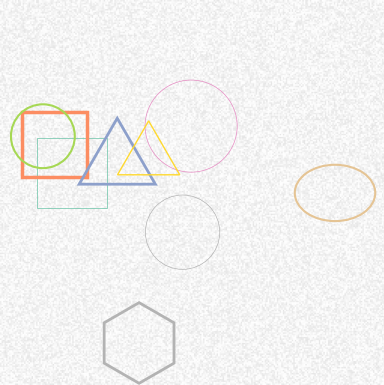[{"shape": "square", "thickness": 0.5, "radius": 0.45, "center": [0.187, 0.552]}, {"shape": "square", "thickness": 2.5, "radius": 0.42, "center": [0.142, 0.625]}, {"shape": "triangle", "thickness": 2, "radius": 0.57, "center": [0.305, 0.579]}, {"shape": "circle", "thickness": 0.5, "radius": 0.6, "center": [0.496, 0.672]}, {"shape": "circle", "thickness": 1.5, "radius": 0.41, "center": [0.111, 0.646]}, {"shape": "triangle", "thickness": 1, "radius": 0.47, "center": [0.386, 0.593]}, {"shape": "oval", "thickness": 1.5, "radius": 0.52, "center": [0.87, 0.499]}, {"shape": "circle", "thickness": 0.5, "radius": 0.48, "center": [0.474, 0.397]}, {"shape": "hexagon", "thickness": 2, "radius": 0.52, "center": [0.361, 0.109]}]